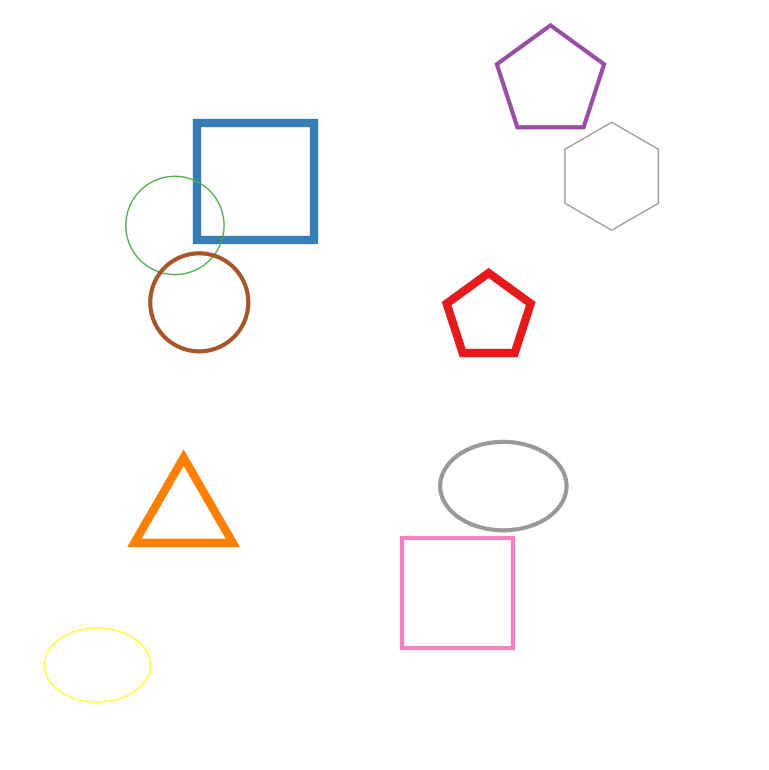[{"shape": "pentagon", "thickness": 3, "radius": 0.29, "center": [0.635, 0.588]}, {"shape": "square", "thickness": 3, "radius": 0.38, "center": [0.332, 0.764]}, {"shape": "circle", "thickness": 0.5, "radius": 0.32, "center": [0.227, 0.707]}, {"shape": "pentagon", "thickness": 1.5, "radius": 0.37, "center": [0.715, 0.894]}, {"shape": "triangle", "thickness": 3, "radius": 0.37, "center": [0.238, 0.332]}, {"shape": "oval", "thickness": 0.5, "radius": 0.34, "center": [0.126, 0.136]}, {"shape": "circle", "thickness": 1.5, "radius": 0.32, "center": [0.259, 0.607]}, {"shape": "square", "thickness": 1.5, "radius": 0.36, "center": [0.594, 0.23]}, {"shape": "oval", "thickness": 1.5, "radius": 0.41, "center": [0.654, 0.369]}, {"shape": "hexagon", "thickness": 0.5, "radius": 0.35, "center": [0.794, 0.771]}]